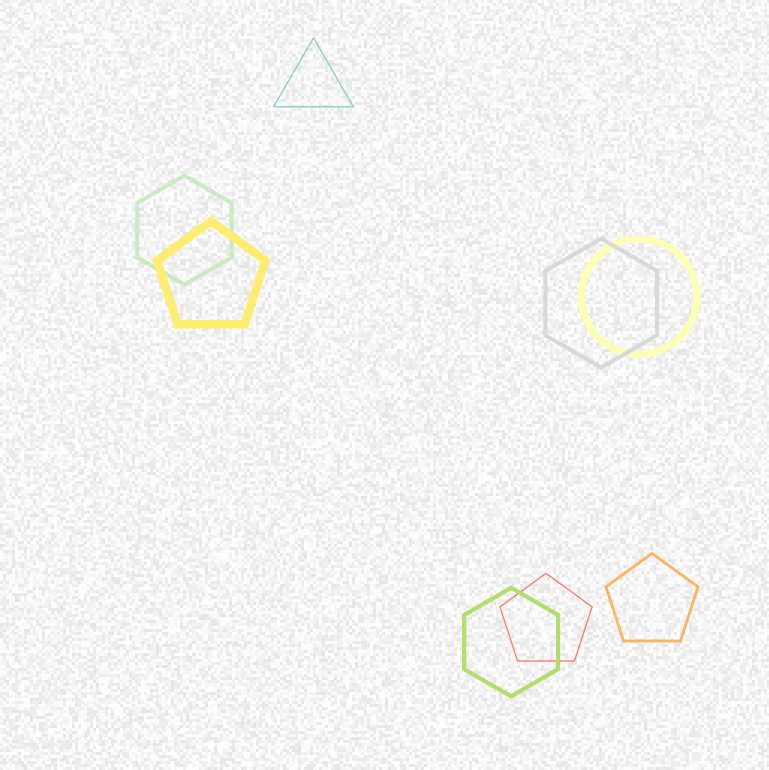[{"shape": "triangle", "thickness": 0.5, "radius": 0.3, "center": [0.407, 0.891]}, {"shape": "circle", "thickness": 2.5, "radius": 0.37, "center": [0.83, 0.615]}, {"shape": "pentagon", "thickness": 0.5, "radius": 0.31, "center": [0.709, 0.192]}, {"shape": "pentagon", "thickness": 1, "radius": 0.31, "center": [0.847, 0.218]}, {"shape": "hexagon", "thickness": 1.5, "radius": 0.35, "center": [0.664, 0.166]}, {"shape": "hexagon", "thickness": 1.5, "radius": 0.42, "center": [0.781, 0.606]}, {"shape": "hexagon", "thickness": 1.5, "radius": 0.35, "center": [0.24, 0.701]}, {"shape": "pentagon", "thickness": 3, "radius": 0.37, "center": [0.274, 0.639]}]